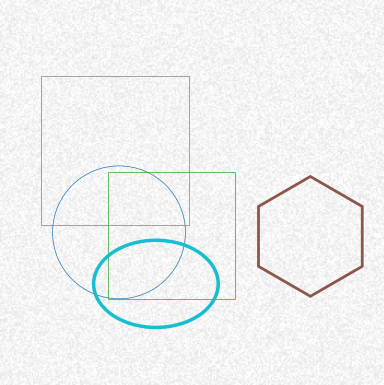[{"shape": "circle", "thickness": 0.5, "radius": 0.86, "center": [0.309, 0.397]}, {"shape": "square", "thickness": 0.5, "radius": 0.82, "center": [0.445, 0.388]}, {"shape": "hexagon", "thickness": 2, "radius": 0.78, "center": [0.806, 0.386]}, {"shape": "square", "thickness": 0.5, "radius": 0.96, "center": [0.299, 0.609]}, {"shape": "oval", "thickness": 2.5, "radius": 0.81, "center": [0.405, 0.263]}]